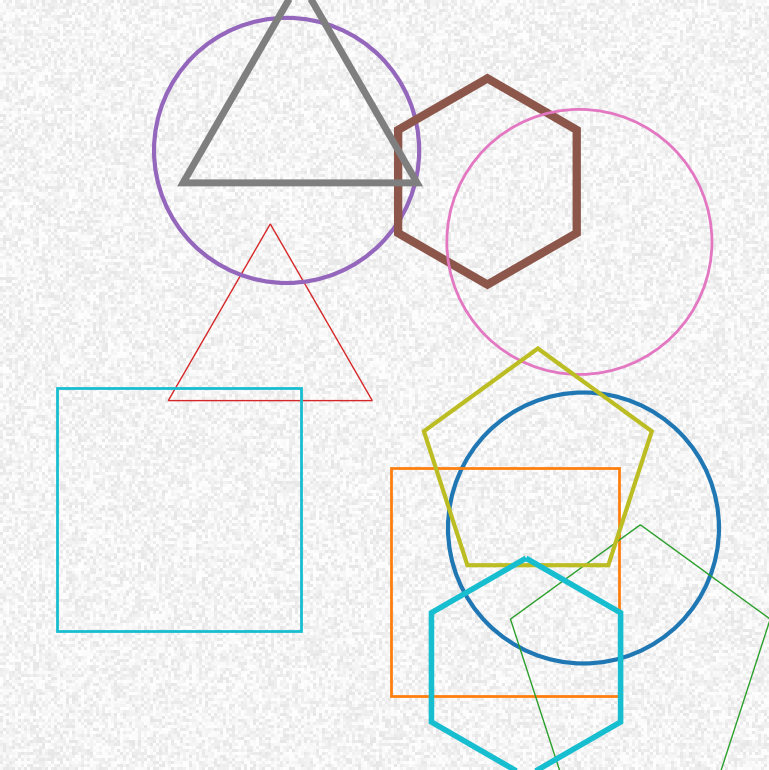[{"shape": "circle", "thickness": 1.5, "radius": 0.88, "center": [0.758, 0.314]}, {"shape": "square", "thickness": 1, "radius": 0.74, "center": [0.656, 0.244]}, {"shape": "pentagon", "thickness": 0.5, "radius": 0.89, "center": [0.832, 0.141]}, {"shape": "triangle", "thickness": 0.5, "radius": 0.76, "center": [0.351, 0.556]}, {"shape": "circle", "thickness": 1.5, "radius": 0.86, "center": [0.372, 0.805]}, {"shape": "hexagon", "thickness": 3, "radius": 0.67, "center": [0.633, 0.764]}, {"shape": "circle", "thickness": 1, "radius": 0.86, "center": [0.752, 0.686]}, {"shape": "triangle", "thickness": 2.5, "radius": 0.88, "center": [0.39, 0.85]}, {"shape": "pentagon", "thickness": 1.5, "radius": 0.78, "center": [0.699, 0.392]}, {"shape": "square", "thickness": 1, "radius": 0.79, "center": [0.232, 0.338]}, {"shape": "hexagon", "thickness": 2, "radius": 0.71, "center": [0.683, 0.133]}]